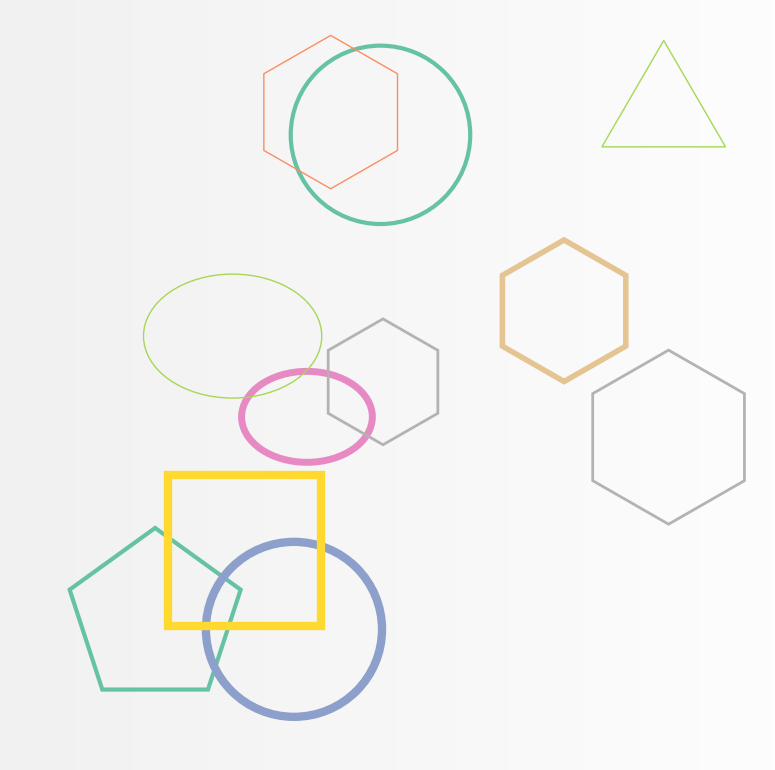[{"shape": "pentagon", "thickness": 1.5, "radius": 0.58, "center": [0.2, 0.198]}, {"shape": "circle", "thickness": 1.5, "radius": 0.58, "center": [0.491, 0.825]}, {"shape": "hexagon", "thickness": 0.5, "radius": 0.5, "center": [0.427, 0.854]}, {"shape": "circle", "thickness": 3, "radius": 0.57, "center": [0.379, 0.183]}, {"shape": "oval", "thickness": 2.5, "radius": 0.42, "center": [0.396, 0.459]}, {"shape": "triangle", "thickness": 0.5, "radius": 0.46, "center": [0.856, 0.855]}, {"shape": "oval", "thickness": 0.5, "radius": 0.58, "center": [0.3, 0.564]}, {"shape": "square", "thickness": 3, "radius": 0.49, "center": [0.316, 0.285]}, {"shape": "hexagon", "thickness": 2, "radius": 0.46, "center": [0.728, 0.596]}, {"shape": "hexagon", "thickness": 1, "radius": 0.41, "center": [0.494, 0.504]}, {"shape": "hexagon", "thickness": 1, "radius": 0.57, "center": [0.863, 0.432]}]